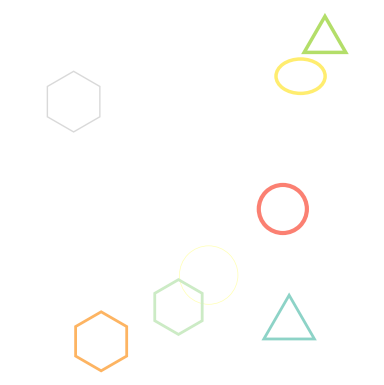[{"shape": "triangle", "thickness": 2, "radius": 0.38, "center": [0.751, 0.157]}, {"shape": "circle", "thickness": 0.5, "radius": 0.38, "center": [0.542, 0.286]}, {"shape": "circle", "thickness": 3, "radius": 0.31, "center": [0.735, 0.457]}, {"shape": "hexagon", "thickness": 2, "radius": 0.38, "center": [0.263, 0.113]}, {"shape": "triangle", "thickness": 2.5, "radius": 0.31, "center": [0.844, 0.895]}, {"shape": "hexagon", "thickness": 1, "radius": 0.39, "center": [0.191, 0.736]}, {"shape": "hexagon", "thickness": 2, "radius": 0.36, "center": [0.464, 0.203]}, {"shape": "oval", "thickness": 2.5, "radius": 0.32, "center": [0.781, 0.802]}]